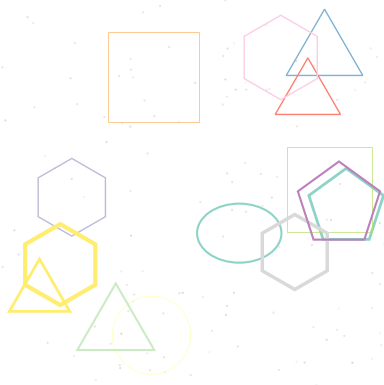[{"shape": "pentagon", "thickness": 2, "radius": 0.51, "center": [0.899, 0.461]}, {"shape": "oval", "thickness": 1.5, "radius": 0.55, "center": [0.621, 0.394]}, {"shape": "circle", "thickness": 0.5, "radius": 0.51, "center": [0.394, 0.129]}, {"shape": "hexagon", "thickness": 1, "radius": 0.5, "center": [0.187, 0.488]}, {"shape": "triangle", "thickness": 1, "radius": 0.49, "center": [0.8, 0.752]}, {"shape": "triangle", "thickness": 1, "radius": 0.57, "center": [0.843, 0.861]}, {"shape": "square", "thickness": 0.5, "radius": 0.59, "center": [0.399, 0.8]}, {"shape": "square", "thickness": 0.5, "radius": 0.55, "center": [0.856, 0.508]}, {"shape": "hexagon", "thickness": 1, "radius": 0.55, "center": [0.729, 0.851]}, {"shape": "hexagon", "thickness": 2.5, "radius": 0.49, "center": [0.766, 0.345]}, {"shape": "pentagon", "thickness": 1.5, "radius": 0.56, "center": [0.88, 0.468]}, {"shape": "triangle", "thickness": 1.5, "radius": 0.58, "center": [0.301, 0.148]}, {"shape": "triangle", "thickness": 2, "radius": 0.45, "center": [0.103, 0.237]}, {"shape": "hexagon", "thickness": 3, "radius": 0.53, "center": [0.156, 0.313]}]